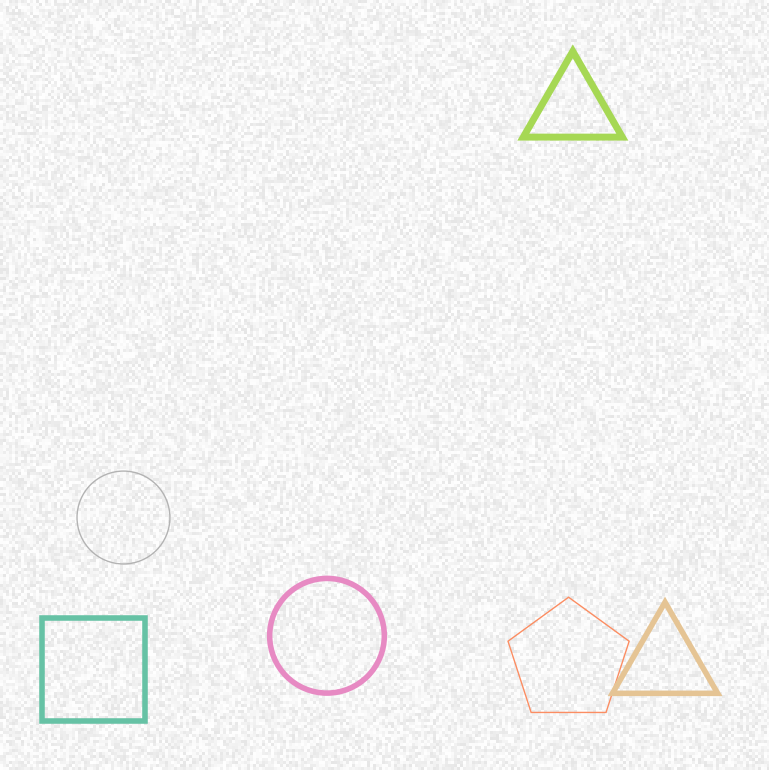[{"shape": "square", "thickness": 2, "radius": 0.33, "center": [0.121, 0.131]}, {"shape": "pentagon", "thickness": 0.5, "radius": 0.41, "center": [0.738, 0.142]}, {"shape": "circle", "thickness": 2, "radius": 0.37, "center": [0.425, 0.174]}, {"shape": "triangle", "thickness": 2.5, "radius": 0.37, "center": [0.744, 0.859]}, {"shape": "triangle", "thickness": 2, "radius": 0.39, "center": [0.864, 0.139]}, {"shape": "circle", "thickness": 0.5, "radius": 0.3, "center": [0.16, 0.328]}]